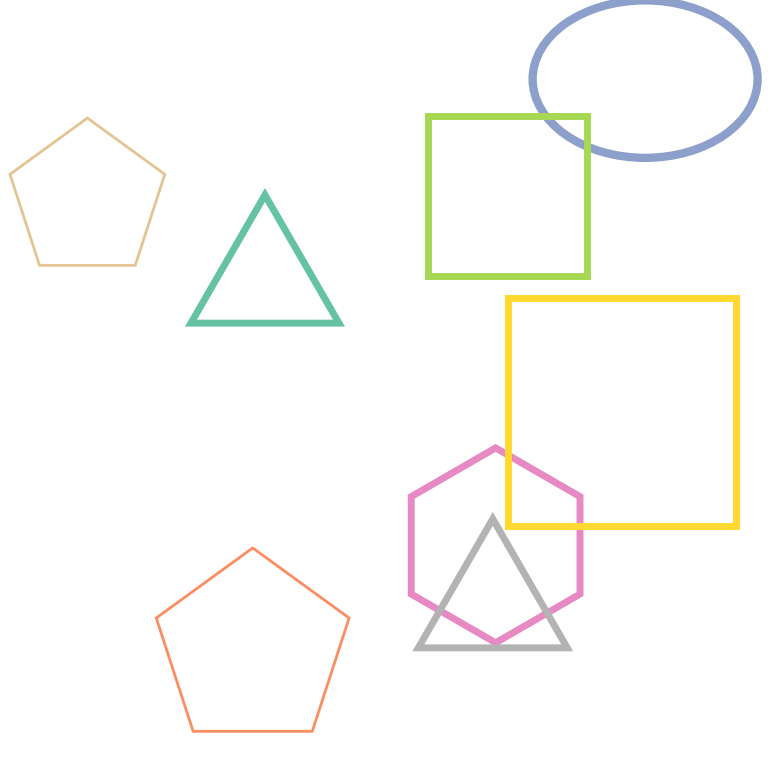[{"shape": "triangle", "thickness": 2.5, "radius": 0.55, "center": [0.344, 0.636]}, {"shape": "pentagon", "thickness": 1, "radius": 0.66, "center": [0.328, 0.157]}, {"shape": "oval", "thickness": 3, "radius": 0.73, "center": [0.838, 0.897]}, {"shape": "hexagon", "thickness": 2.5, "radius": 0.63, "center": [0.644, 0.292]}, {"shape": "square", "thickness": 2.5, "radius": 0.52, "center": [0.659, 0.746]}, {"shape": "square", "thickness": 2.5, "radius": 0.74, "center": [0.807, 0.465]}, {"shape": "pentagon", "thickness": 1, "radius": 0.53, "center": [0.113, 0.741]}, {"shape": "triangle", "thickness": 2.5, "radius": 0.56, "center": [0.64, 0.214]}]